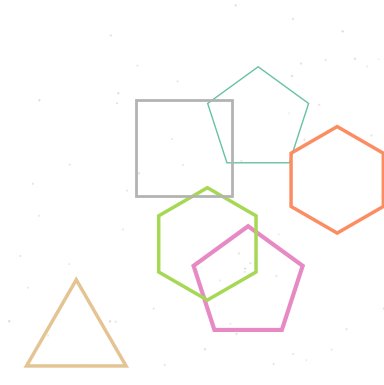[{"shape": "pentagon", "thickness": 1, "radius": 0.69, "center": [0.67, 0.689]}, {"shape": "hexagon", "thickness": 2.5, "radius": 0.69, "center": [0.876, 0.533]}, {"shape": "pentagon", "thickness": 3, "radius": 0.74, "center": [0.644, 0.264]}, {"shape": "hexagon", "thickness": 2.5, "radius": 0.73, "center": [0.539, 0.366]}, {"shape": "triangle", "thickness": 2.5, "radius": 0.75, "center": [0.198, 0.124]}, {"shape": "square", "thickness": 2, "radius": 0.62, "center": [0.479, 0.616]}]